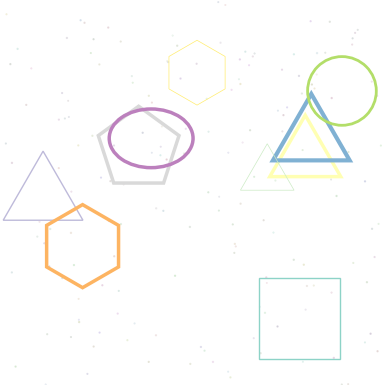[{"shape": "square", "thickness": 1, "radius": 0.53, "center": [0.777, 0.173]}, {"shape": "triangle", "thickness": 2.5, "radius": 0.53, "center": [0.793, 0.594]}, {"shape": "triangle", "thickness": 1, "radius": 0.6, "center": [0.112, 0.488]}, {"shape": "triangle", "thickness": 3, "radius": 0.57, "center": [0.809, 0.641]}, {"shape": "hexagon", "thickness": 2.5, "radius": 0.54, "center": [0.215, 0.361]}, {"shape": "circle", "thickness": 2, "radius": 0.45, "center": [0.888, 0.764]}, {"shape": "pentagon", "thickness": 2.5, "radius": 0.55, "center": [0.36, 0.614]}, {"shape": "oval", "thickness": 2.5, "radius": 0.54, "center": [0.393, 0.641]}, {"shape": "triangle", "thickness": 0.5, "radius": 0.4, "center": [0.694, 0.546]}, {"shape": "hexagon", "thickness": 0.5, "radius": 0.42, "center": [0.512, 0.811]}]